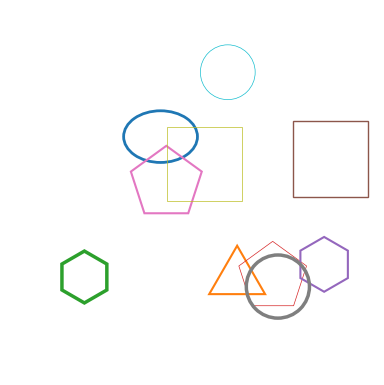[{"shape": "oval", "thickness": 2, "radius": 0.48, "center": [0.417, 0.645]}, {"shape": "triangle", "thickness": 1.5, "radius": 0.42, "center": [0.616, 0.278]}, {"shape": "hexagon", "thickness": 2.5, "radius": 0.34, "center": [0.219, 0.281]}, {"shape": "pentagon", "thickness": 0.5, "radius": 0.46, "center": [0.708, 0.281]}, {"shape": "hexagon", "thickness": 1.5, "radius": 0.36, "center": [0.842, 0.313]}, {"shape": "square", "thickness": 1, "radius": 0.49, "center": [0.859, 0.587]}, {"shape": "pentagon", "thickness": 1.5, "radius": 0.48, "center": [0.432, 0.524]}, {"shape": "circle", "thickness": 2.5, "radius": 0.41, "center": [0.722, 0.256]}, {"shape": "square", "thickness": 0.5, "radius": 0.49, "center": [0.53, 0.574]}, {"shape": "circle", "thickness": 0.5, "radius": 0.36, "center": [0.592, 0.812]}]